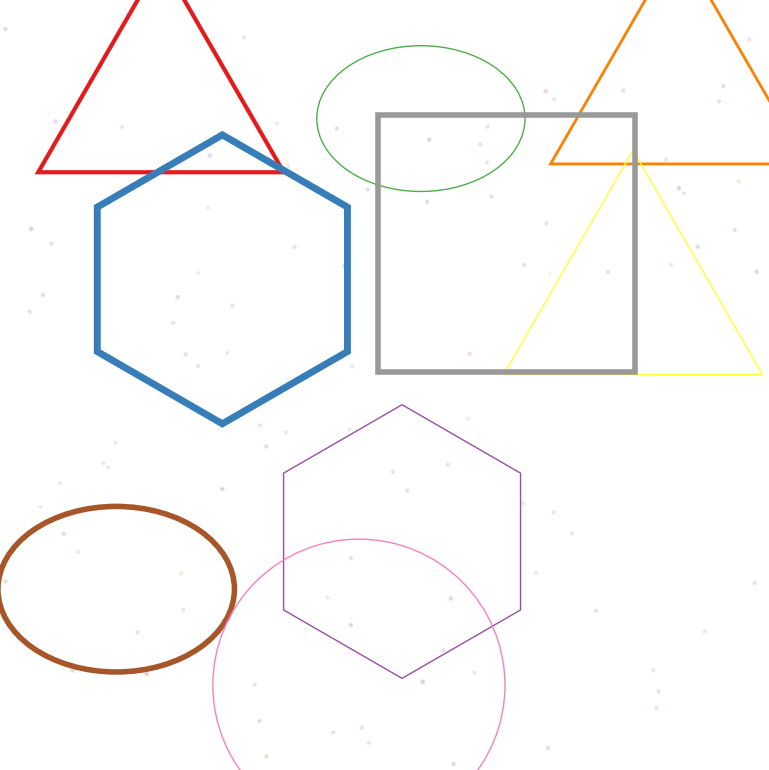[{"shape": "triangle", "thickness": 1.5, "radius": 0.92, "center": [0.209, 0.868]}, {"shape": "hexagon", "thickness": 2.5, "radius": 0.94, "center": [0.289, 0.637]}, {"shape": "oval", "thickness": 0.5, "radius": 0.68, "center": [0.547, 0.846]}, {"shape": "hexagon", "thickness": 0.5, "radius": 0.89, "center": [0.522, 0.297]}, {"shape": "triangle", "thickness": 1, "radius": 0.96, "center": [0.881, 0.883]}, {"shape": "triangle", "thickness": 0.5, "radius": 0.97, "center": [0.822, 0.611]}, {"shape": "oval", "thickness": 2, "radius": 0.77, "center": [0.151, 0.235]}, {"shape": "circle", "thickness": 0.5, "radius": 0.95, "center": [0.466, 0.11]}, {"shape": "square", "thickness": 2, "radius": 0.84, "center": [0.658, 0.684]}]